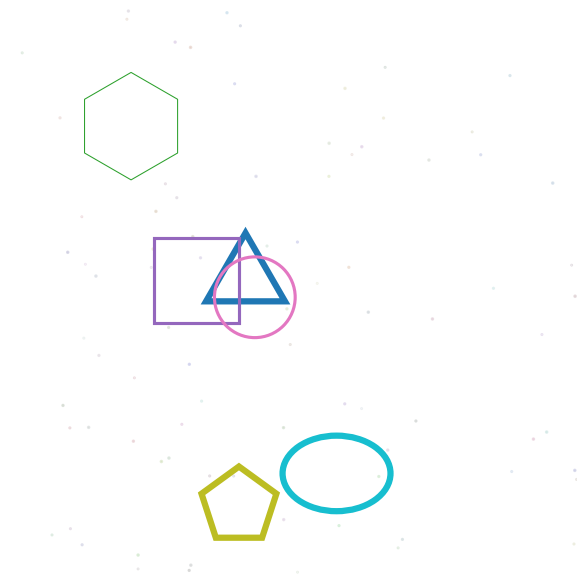[{"shape": "triangle", "thickness": 3, "radius": 0.39, "center": [0.425, 0.517]}, {"shape": "hexagon", "thickness": 0.5, "radius": 0.47, "center": [0.227, 0.781]}, {"shape": "square", "thickness": 1.5, "radius": 0.37, "center": [0.34, 0.514]}, {"shape": "circle", "thickness": 1.5, "radius": 0.35, "center": [0.441, 0.484]}, {"shape": "pentagon", "thickness": 3, "radius": 0.34, "center": [0.414, 0.123]}, {"shape": "oval", "thickness": 3, "radius": 0.47, "center": [0.583, 0.179]}]